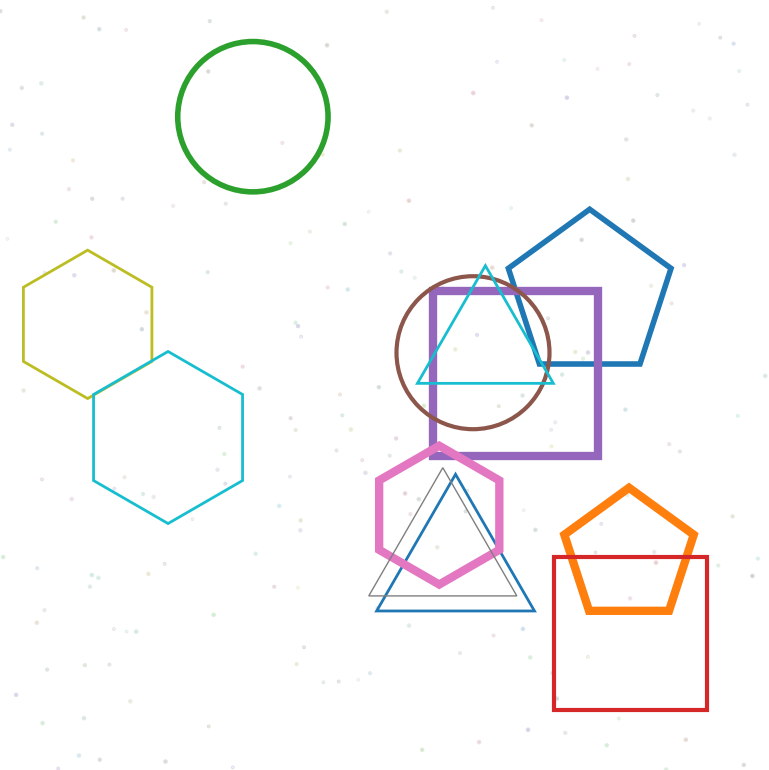[{"shape": "pentagon", "thickness": 2, "radius": 0.56, "center": [0.766, 0.617]}, {"shape": "triangle", "thickness": 1, "radius": 0.59, "center": [0.592, 0.266]}, {"shape": "pentagon", "thickness": 3, "radius": 0.44, "center": [0.817, 0.278]}, {"shape": "circle", "thickness": 2, "radius": 0.49, "center": [0.328, 0.848]}, {"shape": "square", "thickness": 1.5, "radius": 0.5, "center": [0.818, 0.178]}, {"shape": "square", "thickness": 3, "radius": 0.54, "center": [0.669, 0.515]}, {"shape": "circle", "thickness": 1.5, "radius": 0.5, "center": [0.614, 0.542]}, {"shape": "hexagon", "thickness": 3, "radius": 0.45, "center": [0.57, 0.331]}, {"shape": "triangle", "thickness": 0.5, "radius": 0.56, "center": [0.575, 0.282]}, {"shape": "hexagon", "thickness": 1, "radius": 0.48, "center": [0.114, 0.579]}, {"shape": "triangle", "thickness": 1, "radius": 0.51, "center": [0.63, 0.553]}, {"shape": "hexagon", "thickness": 1, "radius": 0.56, "center": [0.218, 0.432]}]